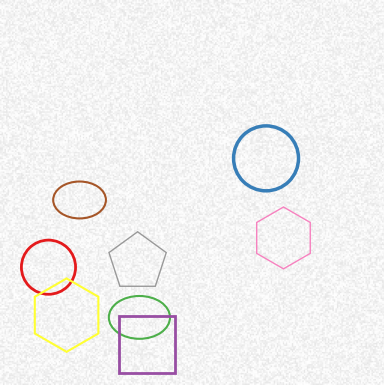[{"shape": "circle", "thickness": 2, "radius": 0.35, "center": [0.126, 0.306]}, {"shape": "circle", "thickness": 2.5, "radius": 0.42, "center": [0.691, 0.589]}, {"shape": "oval", "thickness": 1.5, "radius": 0.4, "center": [0.362, 0.176]}, {"shape": "square", "thickness": 2, "radius": 0.37, "center": [0.381, 0.105]}, {"shape": "hexagon", "thickness": 1.5, "radius": 0.48, "center": [0.173, 0.181]}, {"shape": "oval", "thickness": 1.5, "radius": 0.34, "center": [0.207, 0.481]}, {"shape": "hexagon", "thickness": 1, "radius": 0.4, "center": [0.736, 0.382]}, {"shape": "pentagon", "thickness": 1, "radius": 0.39, "center": [0.357, 0.32]}]